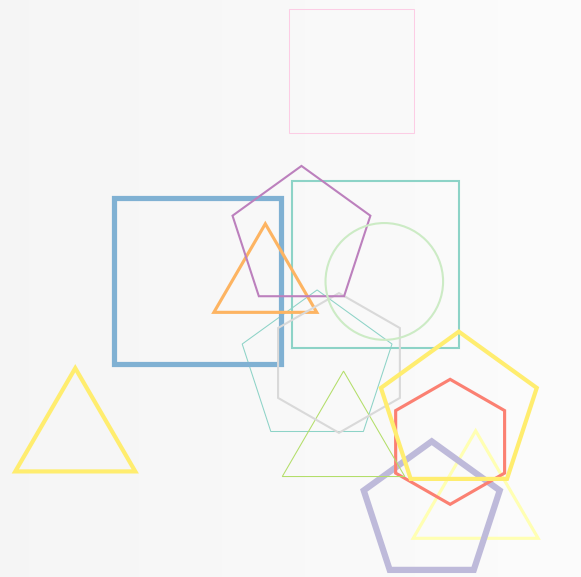[{"shape": "square", "thickness": 1, "radius": 0.72, "center": [0.647, 0.541]}, {"shape": "pentagon", "thickness": 0.5, "radius": 0.68, "center": [0.546, 0.362]}, {"shape": "triangle", "thickness": 1.5, "radius": 0.62, "center": [0.818, 0.129]}, {"shape": "pentagon", "thickness": 3, "radius": 0.62, "center": [0.743, 0.112]}, {"shape": "hexagon", "thickness": 1.5, "radius": 0.54, "center": [0.774, 0.234]}, {"shape": "square", "thickness": 2.5, "radius": 0.72, "center": [0.34, 0.512]}, {"shape": "triangle", "thickness": 1.5, "radius": 0.51, "center": [0.456, 0.509]}, {"shape": "triangle", "thickness": 0.5, "radius": 0.61, "center": [0.591, 0.235]}, {"shape": "square", "thickness": 0.5, "radius": 0.54, "center": [0.604, 0.877]}, {"shape": "hexagon", "thickness": 1, "radius": 0.6, "center": [0.583, 0.371]}, {"shape": "pentagon", "thickness": 1, "radius": 0.62, "center": [0.519, 0.587]}, {"shape": "circle", "thickness": 1, "radius": 0.51, "center": [0.661, 0.512]}, {"shape": "pentagon", "thickness": 2, "radius": 0.7, "center": [0.789, 0.284]}, {"shape": "triangle", "thickness": 2, "radius": 0.6, "center": [0.129, 0.242]}]